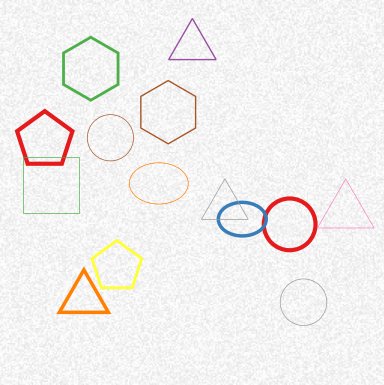[{"shape": "circle", "thickness": 3, "radius": 0.34, "center": [0.752, 0.417]}, {"shape": "pentagon", "thickness": 3, "radius": 0.38, "center": [0.116, 0.636]}, {"shape": "oval", "thickness": 2.5, "radius": 0.31, "center": [0.629, 0.431]}, {"shape": "hexagon", "thickness": 2, "radius": 0.41, "center": [0.236, 0.821]}, {"shape": "square", "thickness": 0.5, "radius": 0.36, "center": [0.133, 0.519]}, {"shape": "triangle", "thickness": 1, "radius": 0.36, "center": [0.5, 0.881]}, {"shape": "oval", "thickness": 0.5, "radius": 0.38, "center": [0.412, 0.524]}, {"shape": "triangle", "thickness": 2.5, "radius": 0.37, "center": [0.218, 0.225]}, {"shape": "pentagon", "thickness": 2, "radius": 0.34, "center": [0.304, 0.307]}, {"shape": "circle", "thickness": 0.5, "radius": 0.3, "center": [0.287, 0.642]}, {"shape": "hexagon", "thickness": 1, "radius": 0.41, "center": [0.437, 0.709]}, {"shape": "triangle", "thickness": 0.5, "radius": 0.43, "center": [0.898, 0.45]}, {"shape": "circle", "thickness": 0.5, "radius": 0.3, "center": [0.788, 0.215]}, {"shape": "triangle", "thickness": 0.5, "radius": 0.35, "center": [0.584, 0.465]}]